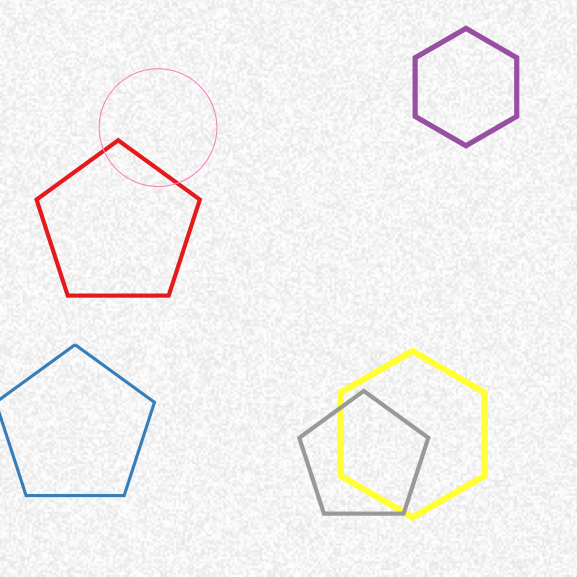[{"shape": "pentagon", "thickness": 2, "radius": 0.74, "center": [0.205, 0.608]}, {"shape": "pentagon", "thickness": 1.5, "radius": 0.72, "center": [0.13, 0.258]}, {"shape": "hexagon", "thickness": 2.5, "radius": 0.51, "center": [0.807, 0.848]}, {"shape": "hexagon", "thickness": 3, "radius": 0.72, "center": [0.714, 0.247]}, {"shape": "circle", "thickness": 0.5, "radius": 0.51, "center": [0.274, 0.778]}, {"shape": "pentagon", "thickness": 2, "radius": 0.59, "center": [0.63, 0.205]}]